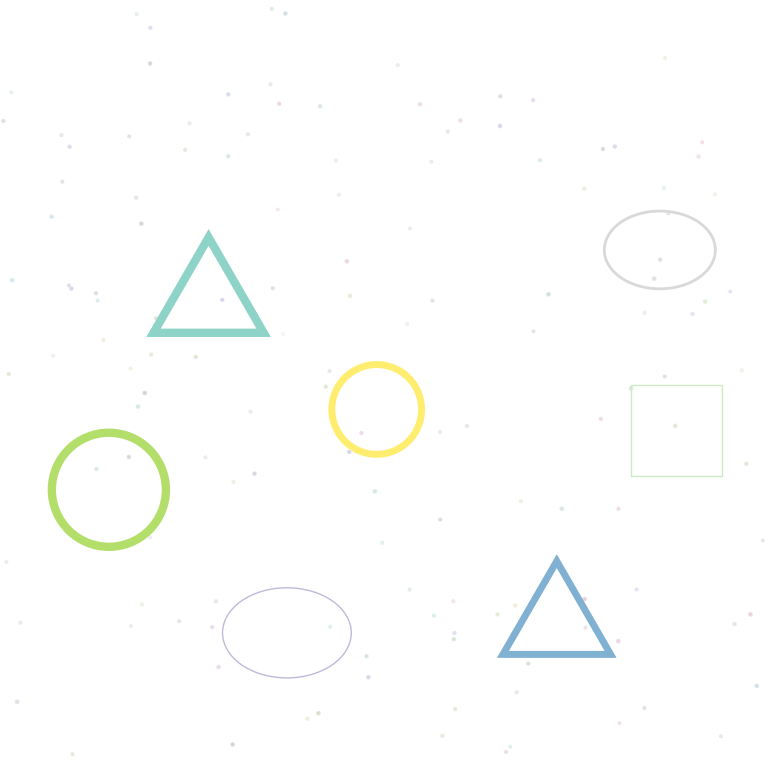[{"shape": "triangle", "thickness": 3, "radius": 0.41, "center": [0.271, 0.609]}, {"shape": "oval", "thickness": 0.5, "radius": 0.42, "center": [0.373, 0.178]}, {"shape": "triangle", "thickness": 2.5, "radius": 0.4, "center": [0.723, 0.191]}, {"shape": "circle", "thickness": 3, "radius": 0.37, "center": [0.141, 0.364]}, {"shape": "oval", "thickness": 1, "radius": 0.36, "center": [0.857, 0.675]}, {"shape": "square", "thickness": 0.5, "radius": 0.3, "center": [0.878, 0.44]}, {"shape": "circle", "thickness": 2.5, "radius": 0.29, "center": [0.489, 0.468]}]